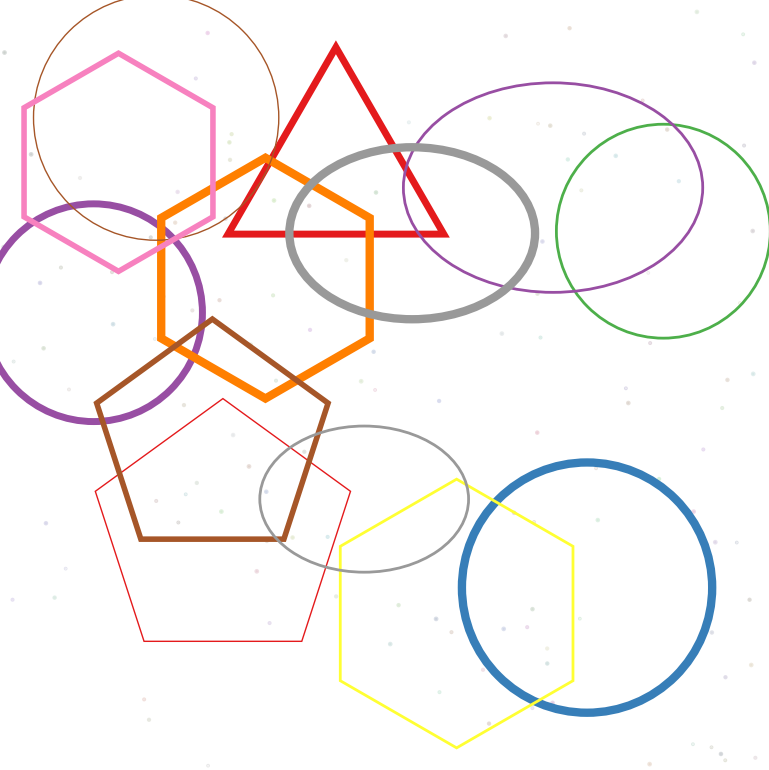[{"shape": "pentagon", "thickness": 0.5, "radius": 0.87, "center": [0.289, 0.308]}, {"shape": "triangle", "thickness": 2.5, "radius": 0.81, "center": [0.436, 0.777]}, {"shape": "circle", "thickness": 3, "radius": 0.81, "center": [0.762, 0.237]}, {"shape": "circle", "thickness": 1, "radius": 0.69, "center": [0.861, 0.7]}, {"shape": "oval", "thickness": 1, "radius": 0.97, "center": [0.718, 0.756]}, {"shape": "circle", "thickness": 2.5, "radius": 0.71, "center": [0.122, 0.594]}, {"shape": "hexagon", "thickness": 3, "radius": 0.78, "center": [0.345, 0.639]}, {"shape": "hexagon", "thickness": 1, "radius": 0.87, "center": [0.593, 0.203]}, {"shape": "circle", "thickness": 0.5, "radius": 0.8, "center": [0.203, 0.847]}, {"shape": "pentagon", "thickness": 2, "radius": 0.79, "center": [0.276, 0.428]}, {"shape": "hexagon", "thickness": 2, "radius": 0.71, "center": [0.154, 0.789]}, {"shape": "oval", "thickness": 3, "radius": 0.8, "center": [0.535, 0.697]}, {"shape": "oval", "thickness": 1, "radius": 0.68, "center": [0.473, 0.352]}]